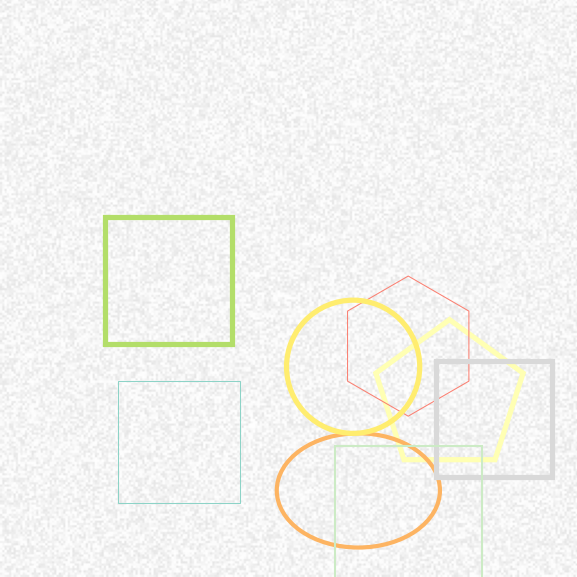[{"shape": "square", "thickness": 0.5, "radius": 0.53, "center": [0.31, 0.234]}, {"shape": "pentagon", "thickness": 2.5, "radius": 0.67, "center": [0.778, 0.312]}, {"shape": "hexagon", "thickness": 0.5, "radius": 0.61, "center": [0.707, 0.4]}, {"shape": "oval", "thickness": 2, "radius": 0.71, "center": [0.621, 0.15]}, {"shape": "square", "thickness": 2.5, "radius": 0.55, "center": [0.292, 0.513]}, {"shape": "square", "thickness": 2.5, "radius": 0.5, "center": [0.855, 0.274]}, {"shape": "square", "thickness": 1, "radius": 0.63, "center": [0.707, 0.1]}, {"shape": "circle", "thickness": 2.5, "radius": 0.58, "center": [0.611, 0.364]}]